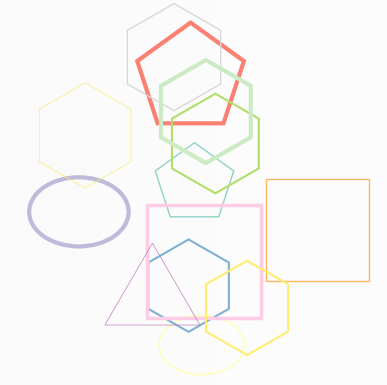[{"shape": "pentagon", "thickness": 1, "radius": 0.53, "center": [0.502, 0.523]}, {"shape": "oval", "thickness": 1, "radius": 0.55, "center": [0.521, 0.104]}, {"shape": "oval", "thickness": 3, "radius": 0.64, "center": [0.204, 0.45]}, {"shape": "pentagon", "thickness": 3, "radius": 0.72, "center": [0.492, 0.797]}, {"shape": "hexagon", "thickness": 1.5, "radius": 0.6, "center": [0.487, 0.258]}, {"shape": "square", "thickness": 1, "radius": 0.66, "center": [0.819, 0.402]}, {"shape": "hexagon", "thickness": 1.5, "radius": 0.65, "center": [0.556, 0.627]}, {"shape": "square", "thickness": 2.5, "radius": 0.73, "center": [0.527, 0.321]}, {"shape": "hexagon", "thickness": 1, "radius": 0.7, "center": [0.449, 0.852]}, {"shape": "triangle", "thickness": 0.5, "radius": 0.71, "center": [0.393, 0.227]}, {"shape": "hexagon", "thickness": 3, "radius": 0.67, "center": [0.531, 0.71]}, {"shape": "hexagon", "thickness": 1.5, "radius": 0.61, "center": [0.638, 0.2]}, {"shape": "hexagon", "thickness": 0.5, "radius": 0.68, "center": [0.22, 0.648]}]